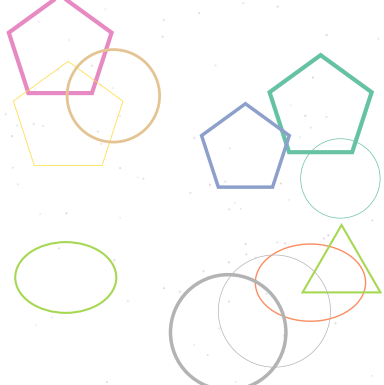[{"shape": "pentagon", "thickness": 3, "radius": 0.7, "center": [0.833, 0.717]}, {"shape": "circle", "thickness": 0.5, "radius": 0.52, "center": [0.884, 0.537]}, {"shape": "oval", "thickness": 1, "radius": 0.72, "center": [0.806, 0.266]}, {"shape": "pentagon", "thickness": 2.5, "radius": 0.6, "center": [0.637, 0.611]}, {"shape": "pentagon", "thickness": 3, "radius": 0.7, "center": [0.156, 0.872]}, {"shape": "triangle", "thickness": 1.5, "radius": 0.58, "center": [0.887, 0.299]}, {"shape": "oval", "thickness": 1.5, "radius": 0.66, "center": [0.171, 0.279]}, {"shape": "pentagon", "thickness": 0.5, "radius": 0.75, "center": [0.177, 0.691]}, {"shape": "circle", "thickness": 2, "radius": 0.6, "center": [0.294, 0.751]}, {"shape": "circle", "thickness": 0.5, "radius": 0.73, "center": [0.713, 0.192]}, {"shape": "circle", "thickness": 2.5, "radius": 0.75, "center": [0.593, 0.137]}]